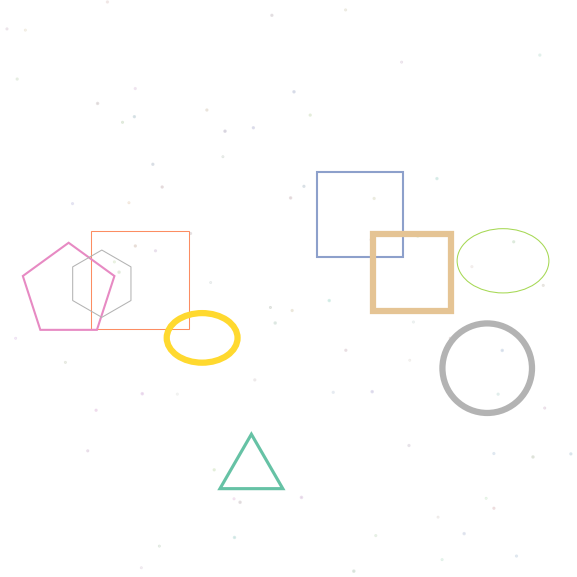[{"shape": "triangle", "thickness": 1.5, "radius": 0.31, "center": [0.435, 0.184]}, {"shape": "square", "thickness": 0.5, "radius": 0.42, "center": [0.243, 0.514]}, {"shape": "square", "thickness": 1, "radius": 0.37, "center": [0.623, 0.628]}, {"shape": "pentagon", "thickness": 1, "radius": 0.42, "center": [0.119, 0.495]}, {"shape": "oval", "thickness": 0.5, "radius": 0.4, "center": [0.871, 0.548]}, {"shape": "oval", "thickness": 3, "radius": 0.31, "center": [0.35, 0.414]}, {"shape": "square", "thickness": 3, "radius": 0.34, "center": [0.713, 0.527]}, {"shape": "hexagon", "thickness": 0.5, "radius": 0.29, "center": [0.176, 0.508]}, {"shape": "circle", "thickness": 3, "radius": 0.39, "center": [0.844, 0.362]}]